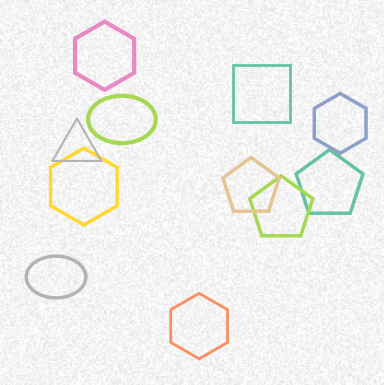[{"shape": "square", "thickness": 2, "radius": 0.37, "center": [0.68, 0.757]}, {"shape": "pentagon", "thickness": 2.5, "radius": 0.46, "center": [0.856, 0.52]}, {"shape": "hexagon", "thickness": 2, "radius": 0.43, "center": [0.517, 0.153]}, {"shape": "hexagon", "thickness": 2.5, "radius": 0.39, "center": [0.884, 0.68]}, {"shape": "hexagon", "thickness": 3, "radius": 0.44, "center": [0.272, 0.855]}, {"shape": "oval", "thickness": 3, "radius": 0.44, "center": [0.317, 0.69]}, {"shape": "pentagon", "thickness": 2.5, "radius": 0.43, "center": [0.731, 0.457]}, {"shape": "hexagon", "thickness": 2.5, "radius": 0.5, "center": [0.218, 0.515]}, {"shape": "pentagon", "thickness": 2.5, "radius": 0.39, "center": [0.652, 0.514]}, {"shape": "oval", "thickness": 2.5, "radius": 0.39, "center": [0.146, 0.281]}, {"shape": "triangle", "thickness": 1.5, "radius": 0.37, "center": [0.2, 0.619]}]